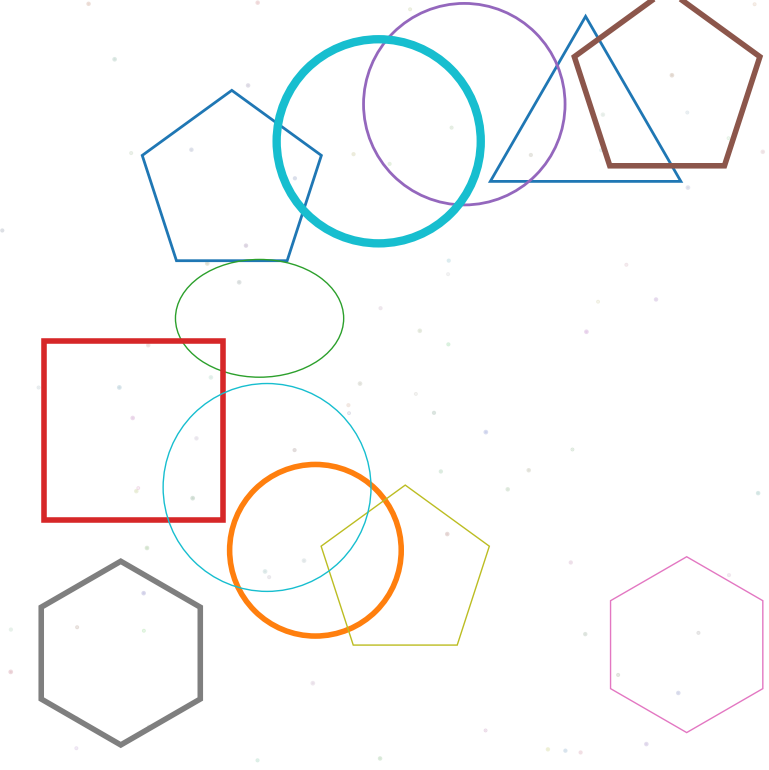[{"shape": "pentagon", "thickness": 1, "radius": 0.61, "center": [0.301, 0.76]}, {"shape": "triangle", "thickness": 1, "radius": 0.71, "center": [0.761, 0.836]}, {"shape": "circle", "thickness": 2, "radius": 0.56, "center": [0.41, 0.285]}, {"shape": "oval", "thickness": 0.5, "radius": 0.55, "center": [0.337, 0.587]}, {"shape": "square", "thickness": 2, "radius": 0.58, "center": [0.174, 0.441]}, {"shape": "circle", "thickness": 1, "radius": 0.65, "center": [0.603, 0.865]}, {"shape": "pentagon", "thickness": 2, "radius": 0.63, "center": [0.866, 0.887]}, {"shape": "hexagon", "thickness": 0.5, "radius": 0.57, "center": [0.892, 0.163]}, {"shape": "hexagon", "thickness": 2, "radius": 0.6, "center": [0.157, 0.152]}, {"shape": "pentagon", "thickness": 0.5, "radius": 0.57, "center": [0.526, 0.255]}, {"shape": "circle", "thickness": 3, "radius": 0.66, "center": [0.492, 0.816]}, {"shape": "circle", "thickness": 0.5, "radius": 0.67, "center": [0.347, 0.367]}]